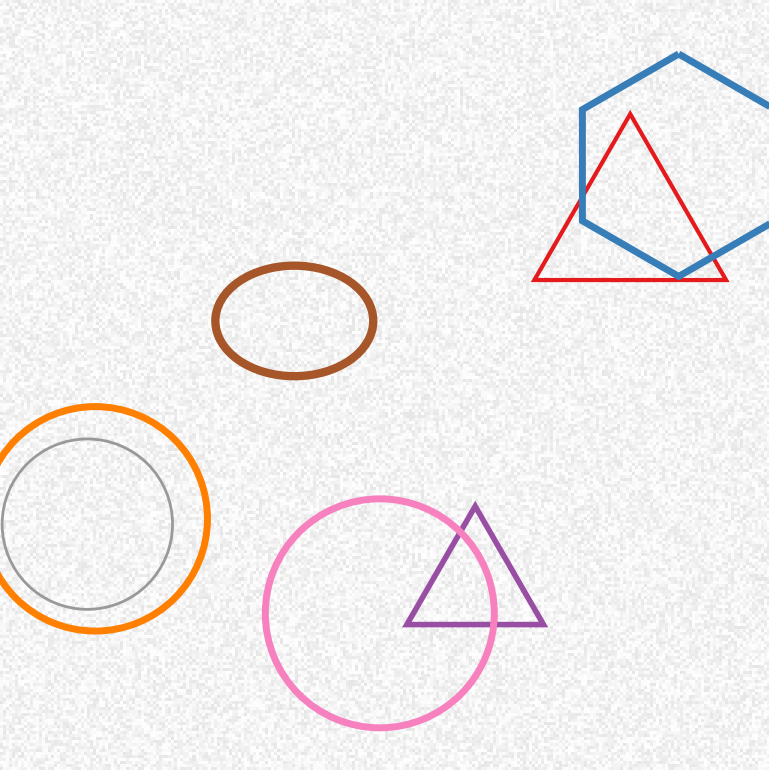[{"shape": "triangle", "thickness": 1.5, "radius": 0.72, "center": [0.818, 0.708]}, {"shape": "hexagon", "thickness": 2.5, "radius": 0.72, "center": [0.881, 0.785]}, {"shape": "triangle", "thickness": 2, "radius": 0.51, "center": [0.617, 0.24]}, {"shape": "circle", "thickness": 2.5, "radius": 0.73, "center": [0.124, 0.326]}, {"shape": "oval", "thickness": 3, "radius": 0.51, "center": [0.382, 0.583]}, {"shape": "circle", "thickness": 2.5, "radius": 0.74, "center": [0.493, 0.203]}, {"shape": "circle", "thickness": 1, "radius": 0.55, "center": [0.113, 0.319]}]